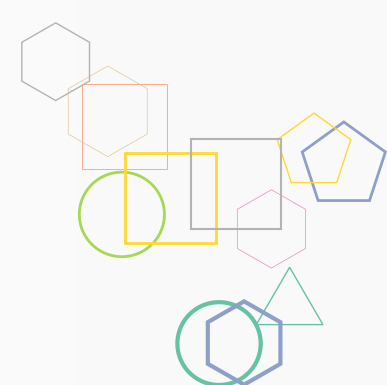[{"shape": "circle", "thickness": 3, "radius": 0.54, "center": [0.565, 0.108]}, {"shape": "triangle", "thickness": 1, "radius": 0.5, "center": [0.747, 0.206]}, {"shape": "square", "thickness": 0.5, "radius": 0.55, "center": [0.322, 0.671]}, {"shape": "pentagon", "thickness": 2, "radius": 0.56, "center": [0.887, 0.57]}, {"shape": "hexagon", "thickness": 3, "radius": 0.54, "center": [0.63, 0.109]}, {"shape": "hexagon", "thickness": 0.5, "radius": 0.51, "center": [0.7, 0.405]}, {"shape": "circle", "thickness": 2, "radius": 0.55, "center": [0.314, 0.443]}, {"shape": "pentagon", "thickness": 1, "radius": 0.5, "center": [0.81, 0.606]}, {"shape": "square", "thickness": 2, "radius": 0.59, "center": [0.44, 0.485]}, {"shape": "hexagon", "thickness": 0.5, "radius": 0.59, "center": [0.278, 0.711]}, {"shape": "square", "thickness": 1.5, "radius": 0.59, "center": [0.609, 0.522]}, {"shape": "hexagon", "thickness": 1, "radius": 0.5, "center": [0.144, 0.84]}]